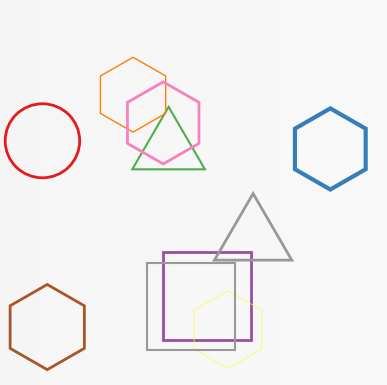[{"shape": "circle", "thickness": 2, "radius": 0.48, "center": [0.109, 0.634]}, {"shape": "hexagon", "thickness": 3, "radius": 0.53, "center": [0.852, 0.613]}, {"shape": "triangle", "thickness": 1.5, "radius": 0.54, "center": [0.435, 0.614]}, {"shape": "square", "thickness": 2, "radius": 0.57, "center": [0.534, 0.231]}, {"shape": "hexagon", "thickness": 1, "radius": 0.49, "center": [0.343, 0.754]}, {"shape": "hexagon", "thickness": 0.5, "radius": 0.5, "center": [0.588, 0.144]}, {"shape": "hexagon", "thickness": 2, "radius": 0.55, "center": [0.122, 0.15]}, {"shape": "hexagon", "thickness": 2, "radius": 0.53, "center": [0.421, 0.681]}, {"shape": "square", "thickness": 1.5, "radius": 0.56, "center": [0.493, 0.204]}, {"shape": "triangle", "thickness": 2, "radius": 0.58, "center": [0.653, 0.382]}]